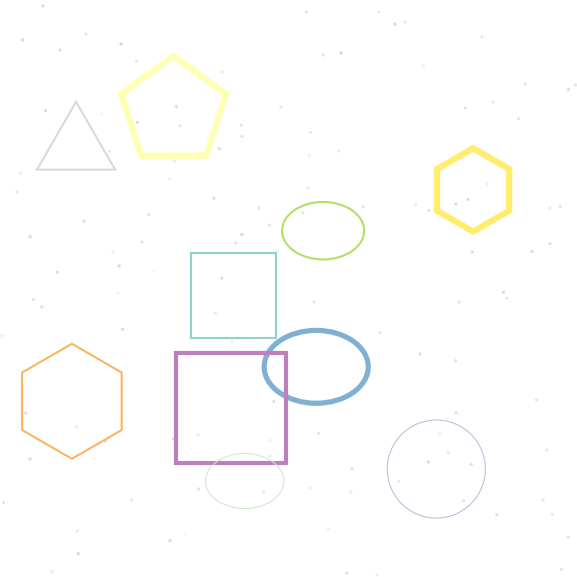[{"shape": "square", "thickness": 1, "radius": 0.37, "center": [0.405, 0.488]}, {"shape": "pentagon", "thickness": 3, "radius": 0.48, "center": [0.301, 0.807]}, {"shape": "circle", "thickness": 0.5, "radius": 0.42, "center": [0.755, 0.187]}, {"shape": "oval", "thickness": 2.5, "radius": 0.45, "center": [0.548, 0.364]}, {"shape": "hexagon", "thickness": 1, "radius": 0.5, "center": [0.124, 0.304]}, {"shape": "oval", "thickness": 1, "radius": 0.36, "center": [0.559, 0.6]}, {"shape": "triangle", "thickness": 1, "radius": 0.39, "center": [0.132, 0.744]}, {"shape": "square", "thickness": 2, "radius": 0.47, "center": [0.401, 0.292]}, {"shape": "oval", "thickness": 0.5, "radius": 0.34, "center": [0.424, 0.166]}, {"shape": "hexagon", "thickness": 3, "radius": 0.36, "center": [0.819, 0.67]}]